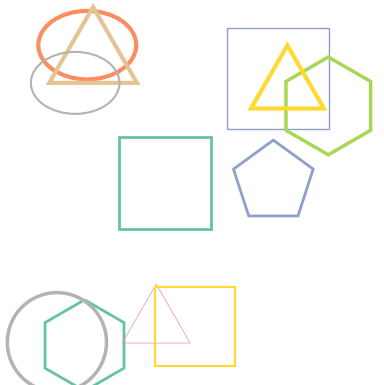[{"shape": "square", "thickness": 2, "radius": 0.6, "center": [0.428, 0.525]}, {"shape": "hexagon", "thickness": 2, "radius": 0.59, "center": [0.22, 0.103]}, {"shape": "oval", "thickness": 3, "radius": 0.64, "center": [0.227, 0.883]}, {"shape": "square", "thickness": 1, "radius": 0.66, "center": [0.722, 0.796]}, {"shape": "pentagon", "thickness": 2, "radius": 0.54, "center": [0.71, 0.527]}, {"shape": "triangle", "thickness": 0.5, "radius": 0.51, "center": [0.406, 0.16]}, {"shape": "hexagon", "thickness": 2.5, "radius": 0.63, "center": [0.853, 0.725]}, {"shape": "square", "thickness": 1.5, "radius": 0.51, "center": [0.507, 0.152]}, {"shape": "triangle", "thickness": 3, "radius": 0.55, "center": [0.747, 0.773]}, {"shape": "triangle", "thickness": 3, "radius": 0.66, "center": [0.242, 0.851]}, {"shape": "oval", "thickness": 1.5, "radius": 0.58, "center": [0.195, 0.785]}, {"shape": "circle", "thickness": 2.5, "radius": 0.64, "center": [0.148, 0.111]}]